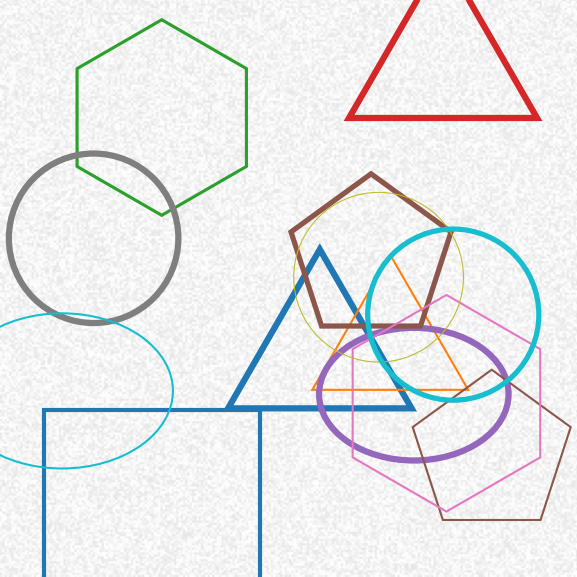[{"shape": "triangle", "thickness": 3, "radius": 0.92, "center": [0.554, 0.384]}, {"shape": "square", "thickness": 2, "radius": 0.94, "center": [0.263, 0.103]}, {"shape": "triangle", "thickness": 1, "radius": 0.78, "center": [0.676, 0.402]}, {"shape": "hexagon", "thickness": 1.5, "radius": 0.85, "center": [0.28, 0.796]}, {"shape": "triangle", "thickness": 3, "radius": 0.94, "center": [0.767, 0.889]}, {"shape": "oval", "thickness": 3, "radius": 0.82, "center": [0.717, 0.317]}, {"shape": "pentagon", "thickness": 1, "radius": 0.72, "center": [0.851, 0.215]}, {"shape": "pentagon", "thickness": 2.5, "radius": 0.73, "center": [0.642, 0.552]}, {"shape": "hexagon", "thickness": 1, "radius": 0.94, "center": [0.773, 0.301]}, {"shape": "circle", "thickness": 3, "radius": 0.73, "center": [0.162, 0.587]}, {"shape": "circle", "thickness": 0.5, "radius": 0.73, "center": [0.656, 0.519]}, {"shape": "circle", "thickness": 2.5, "radius": 0.74, "center": [0.785, 0.454]}, {"shape": "oval", "thickness": 1, "radius": 0.96, "center": [0.108, 0.322]}]